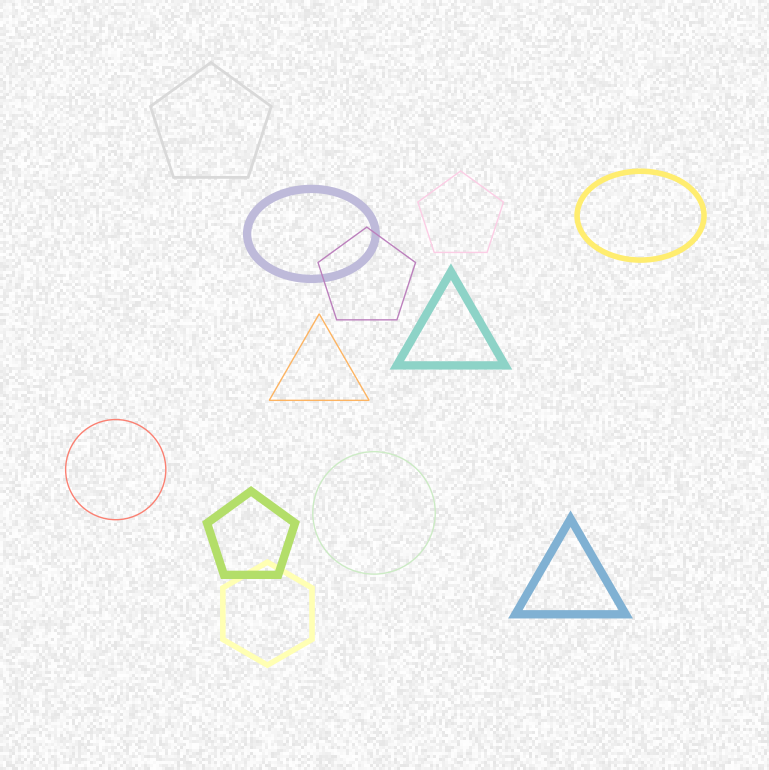[{"shape": "triangle", "thickness": 3, "radius": 0.41, "center": [0.586, 0.566]}, {"shape": "hexagon", "thickness": 2, "radius": 0.33, "center": [0.347, 0.203]}, {"shape": "oval", "thickness": 3, "radius": 0.42, "center": [0.404, 0.696]}, {"shape": "circle", "thickness": 0.5, "radius": 0.33, "center": [0.15, 0.39]}, {"shape": "triangle", "thickness": 3, "radius": 0.41, "center": [0.741, 0.244]}, {"shape": "triangle", "thickness": 0.5, "radius": 0.37, "center": [0.415, 0.518]}, {"shape": "pentagon", "thickness": 3, "radius": 0.3, "center": [0.326, 0.302]}, {"shape": "pentagon", "thickness": 0.5, "radius": 0.29, "center": [0.598, 0.719]}, {"shape": "pentagon", "thickness": 1, "radius": 0.41, "center": [0.274, 0.836]}, {"shape": "pentagon", "thickness": 0.5, "radius": 0.33, "center": [0.476, 0.638]}, {"shape": "circle", "thickness": 0.5, "radius": 0.4, "center": [0.486, 0.334]}, {"shape": "oval", "thickness": 2, "radius": 0.41, "center": [0.832, 0.72]}]